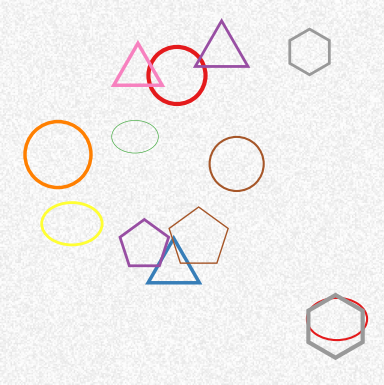[{"shape": "oval", "thickness": 1.5, "radius": 0.39, "center": [0.875, 0.171]}, {"shape": "circle", "thickness": 3, "radius": 0.37, "center": [0.46, 0.804]}, {"shape": "triangle", "thickness": 2.5, "radius": 0.38, "center": [0.451, 0.304]}, {"shape": "oval", "thickness": 0.5, "radius": 0.3, "center": [0.351, 0.645]}, {"shape": "triangle", "thickness": 2, "radius": 0.4, "center": [0.576, 0.867]}, {"shape": "pentagon", "thickness": 2, "radius": 0.33, "center": [0.375, 0.363]}, {"shape": "circle", "thickness": 2.5, "radius": 0.43, "center": [0.151, 0.598]}, {"shape": "oval", "thickness": 2, "radius": 0.39, "center": [0.187, 0.419]}, {"shape": "circle", "thickness": 1.5, "radius": 0.35, "center": [0.615, 0.574]}, {"shape": "pentagon", "thickness": 1, "radius": 0.4, "center": [0.516, 0.382]}, {"shape": "triangle", "thickness": 2.5, "radius": 0.36, "center": [0.358, 0.815]}, {"shape": "hexagon", "thickness": 3, "radius": 0.41, "center": [0.872, 0.152]}, {"shape": "hexagon", "thickness": 2, "radius": 0.3, "center": [0.804, 0.865]}]